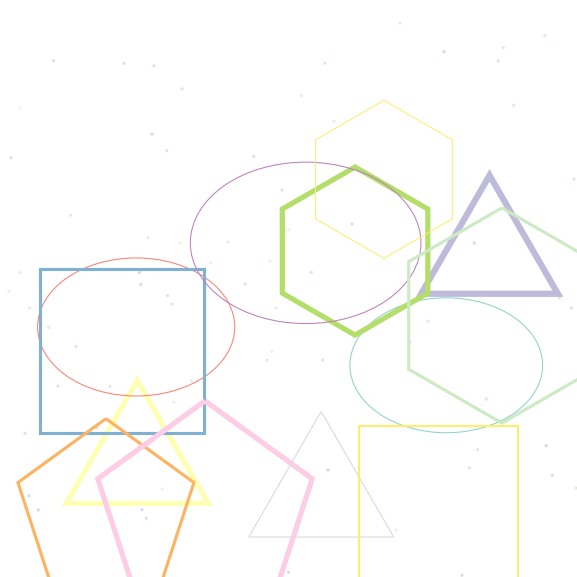[{"shape": "oval", "thickness": 0.5, "radius": 0.83, "center": [0.773, 0.367]}, {"shape": "triangle", "thickness": 2.5, "radius": 0.71, "center": [0.238, 0.198]}, {"shape": "triangle", "thickness": 3, "radius": 0.68, "center": [0.848, 0.559]}, {"shape": "oval", "thickness": 0.5, "radius": 0.85, "center": [0.236, 0.433]}, {"shape": "square", "thickness": 1.5, "radius": 0.71, "center": [0.211, 0.391]}, {"shape": "pentagon", "thickness": 1.5, "radius": 0.8, "center": [0.183, 0.114]}, {"shape": "hexagon", "thickness": 2.5, "radius": 0.73, "center": [0.615, 0.564]}, {"shape": "pentagon", "thickness": 2.5, "radius": 0.98, "center": [0.355, 0.11]}, {"shape": "triangle", "thickness": 0.5, "radius": 0.72, "center": [0.556, 0.142]}, {"shape": "oval", "thickness": 0.5, "radius": 1.0, "center": [0.529, 0.579]}, {"shape": "hexagon", "thickness": 1.5, "radius": 0.93, "center": [0.869, 0.453]}, {"shape": "hexagon", "thickness": 0.5, "radius": 0.68, "center": [0.665, 0.689]}, {"shape": "square", "thickness": 1, "radius": 0.69, "center": [0.759, 0.124]}]